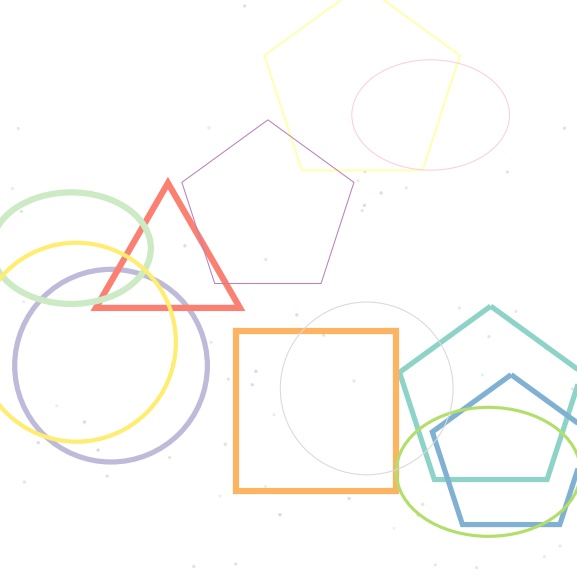[{"shape": "pentagon", "thickness": 2.5, "radius": 0.83, "center": [0.85, 0.303]}, {"shape": "pentagon", "thickness": 1, "radius": 0.89, "center": [0.627, 0.848]}, {"shape": "circle", "thickness": 2.5, "radius": 0.83, "center": [0.192, 0.366]}, {"shape": "triangle", "thickness": 3, "radius": 0.72, "center": [0.291, 0.538]}, {"shape": "pentagon", "thickness": 2.5, "radius": 0.72, "center": [0.885, 0.207]}, {"shape": "square", "thickness": 3, "radius": 0.69, "center": [0.548, 0.287]}, {"shape": "oval", "thickness": 1.5, "radius": 0.8, "center": [0.846, 0.182]}, {"shape": "oval", "thickness": 0.5, "radius": 0.68, "center": [0.746, 0.8]}, {"shape": "circle", "thickness": 0.5, "radius": 0.75, "center": [0.635, 0.327]}, {"shape": "pentagon", "thickness": 0.5, "radius": 0.78, "center": [0.464, 0.635]}, {"shape": "oval", "thickness": 3, "radius": 0.69, "center": [0.123, 0.569]}, {"shape": "circle", "thickness": 2, "radius": 0.86, "center": [0.132, 0.407]}]